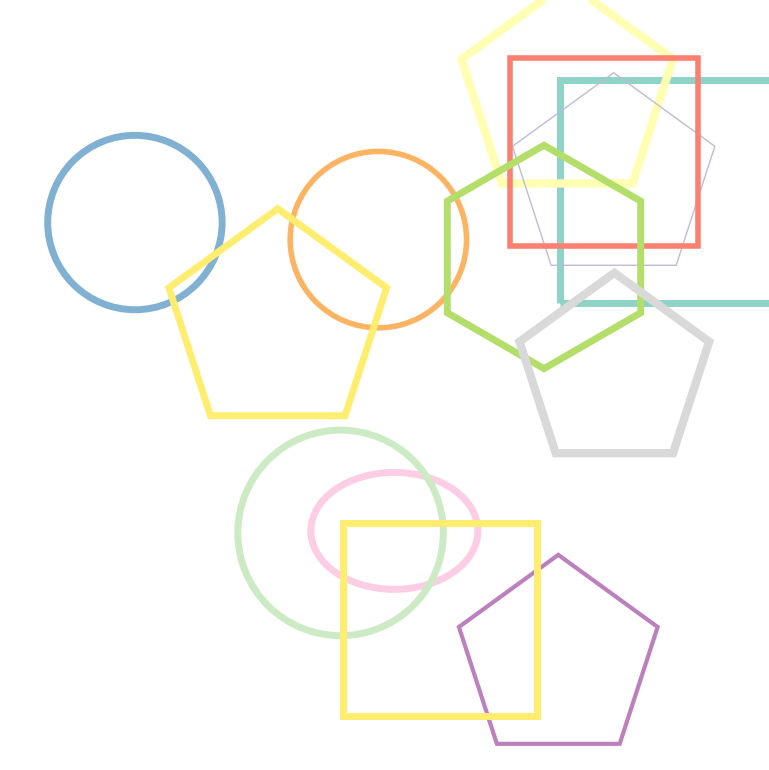[{"shape": "square", "thickness": 2.5, "radius": 0.72, "center": [0.872, 0.751]}, {"shape": "pentagon", "thickness": 3, "radius": 0.72, "center": [0.737, 0.879]}, {"shape": "pentagon", "thickness": 0.5, "radius": 0.69, "center": [0.797, 0.767]}, {"shape": "square", "thickness": 2, "radius": 0.61, "center": [0.784, 0.803]}, {"shape": "circle", "thickness": 2.5, "radius": 0.57, "center": [0.175, 0.711]}, {"shape": "circle", "thickness": 2, "radius": 0.57, "center": [0.491, 0.689]}, {"shape": "hexagon", "thickness": 2.5, "radius": 0.73, "center": [0.706, 0.666]}, {"shape": "oval", "thickness": 2.5, "radius": 0.54, "center": [0.512, 0.311]}, {"shape": "pentagon", "thickness": 3, "radius": 0.65, "center": [0.798, 0.516]}, {"shape": "pentagon", "thickness": 1.5, "radius": 0.68, "center": [0.725, 0.144]}, {"shape": "circle", "thickness": 2.5, "radius": 0.67, "center": [0.442, 0.308]}, {"shape": "square", "thickness": 2.5, "radius": 0.63, "center": [0.572, 0.196]}, {"shape": "pentagon", "thickness": 2.5, "radius": 0.74, "center": [0.361, 0.58]}]